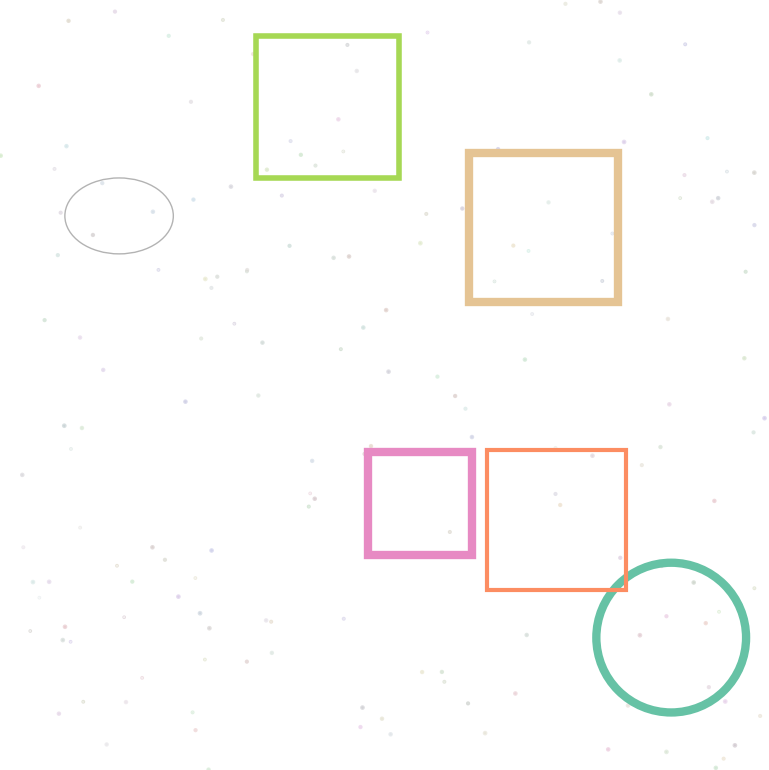[{"shape": "circle", "thickness": 3, "radius": 0.49, "center": [0.872, 0.172]}, {"shape": "square", "thickness": 1.5, "radius": 0.45, "center": [0.723, 0.325]}, {"shape": "square", "thickness": 3, "radius": 0.34, "center": [0.545, 0.346]}, {"shape": "square", "thickness": 2, "radius": 0.46, "center": [0.425, 0.861]}, {"shape": "square", "thickness": 3, "radius": 0.48, "center": [0.706, 0.705]}, {"shape": "oval", "thickness": 0.5, "radius": 0.35, "center": [0.155, 0.72]}]